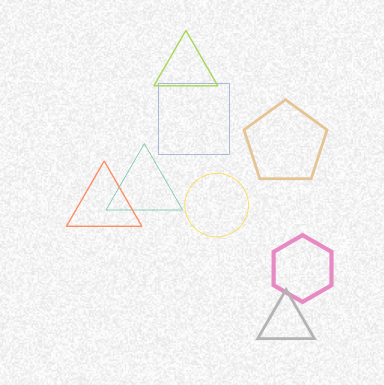[{"shape": "triangle", "thickness": 0.5, "radius": 0.57, "center": [0.375, 0.512]}, {"shape": "triangle", "thickness": 1, "radius": 0.57, "center": [0.271, 0.469]}, {"shape": "square", "thickness": 0.5, "radius": 0.46, "center": [0.502, 0.692]}, {"shape": "hexagon", "thickness": 3, "radius": 0.43, "center": [0.786, 0.303]}, {"shape": "triangle", "thickness": 1, "radius": 0.48, "center": [0.483, 0.825]}, {"shape": "circle", "thickness": 0.5, "radius": 0.41, "center": [0.563, 0.467]}, {"shape": "pentagon", "thickness": 2, "radius": 0.57, "center": [0.742, 0.628]}, {"shape": "triangle", "thickness": 2, "radius": 0.43, "center": [0.743, 0.163]}]